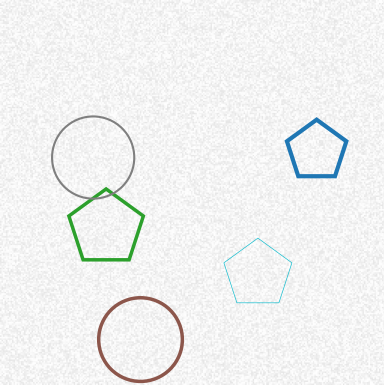[{"shape": "pentagon", "thickness": 3, "radius": 0.41, "center": [0.822, 0.608]}, {"shape": "pentagon", "thickness": 2.5, "radius": 0.51, "center": [0.276, 0.407]}, {"shape": "circle", "thickness": 2.5, "radius": 0.54, "center": [0.365, 0.118]}, {"shape": "circle", "thickness": 1.5, "radius": 0.53, "center": [0.242, 0.591]}, {"shape": "pentagon", "thickness": 0.5, "radius": 0.46, "center": [0.67, 0.289]}]